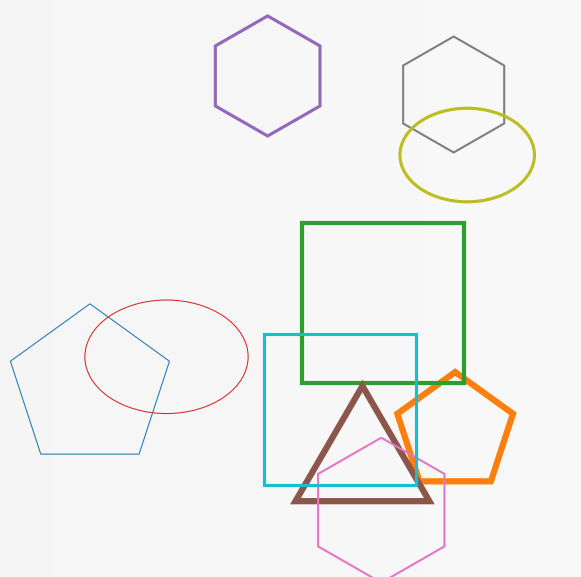[{"shape": "pentagon", "thickness": 0.5, "radius": 0.72, "center": [0.155, 0.329]}, {"shape": "pentagon", "thickness": 3, "radius": 0.52, "center": [0.783, 0.25]}, {"shape": "square", "thickness": 2, "radius": 0.69, "center": [0.659, 0.474]}, {"shape": "oval", "thickness": 0.5, "radius": 0.7, "center": [0.286, 0.381]}, {"shape": "hexagon", "thickness": 1.5, "radius": 0.52, "center": [0.46, 0.868]}, {"shape": "triangle", "thickness": 3, "radius": 0.66, "center": [0.624, 0.198]}, {"shape": "hexagon", "thickness": 1, "radius": 0.63, "center": [0.656, 0.116]}, {"shape": "hexagon", "thickness": 1, "radius": 0.5, "center": [0.781, 0.836]}, {"shape": "oval", "thickness": 1.5, "radius": 0.58, "center": [0.804, 0.731]}, {"shape": "square", "thickness": 1.5, "radius": 0.65, "center": [0.586, 0.291]}]